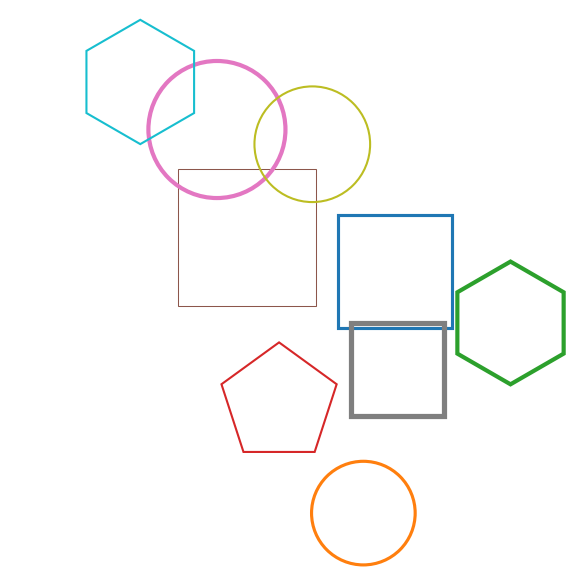[{"shape": "square", "thickness": 1.5, "radius": 0.49, "center": [0.684, 0.529]}, {"shape": "circle", "thickness": 1.5, "radius": 0.45, "center": [0.629, 0.111]}, {"shape": "hexagon", "thickness": 2, "radius": 0.53, "center": [0.884, 0.44]}, {"shape": "pentagon", "thickness": 1, "radius": 0.52, "center": [0.483, 0.301]}, {"shape": "square", "thickness": 0.5, "radius": 0.6, "center": [0.428, 0.588]}, {"shape": "circle", "thickness": 2, "radius": 0.59, "center": [0.376, 0.775]}, {"shape": "square", "thickness": 2.5, "radius": 0.4, "center": [0.689, 0.36]}, {"shape": "circle", "thickness": 1, "radius": 0.5, "center": [0.541, 0.749]}, {"shape": "hexagon", "thickness": 1, "radius": 0.54, "center": [0.243, 0.857]}]